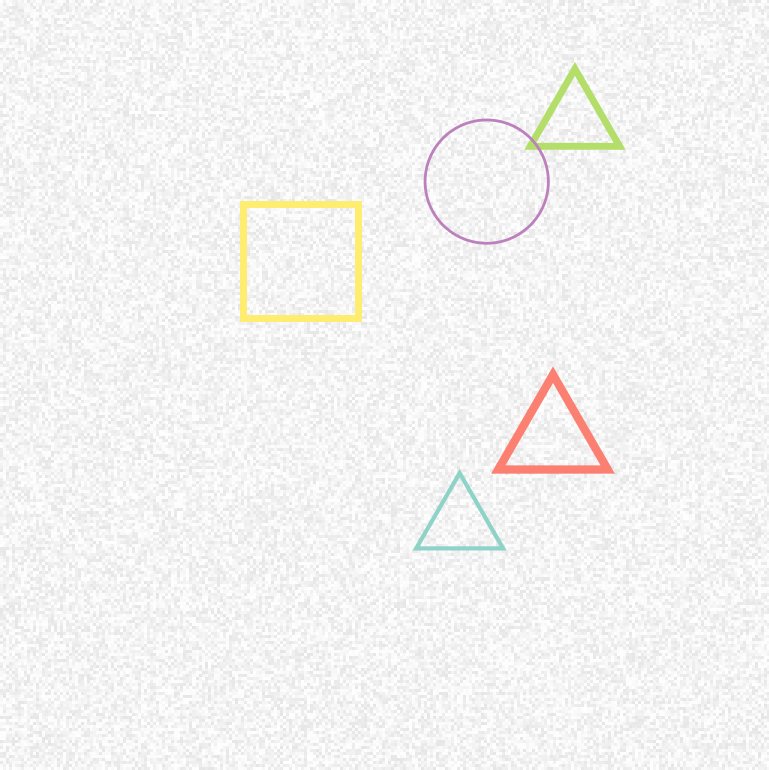[{"shape": "triangle", "thickness": 1.5, "radius": 0.33, "center": [0.597, 0.32]}, {"shape": "triangle", "thickness": 3, "radius": 0.41, "center": [0.718, 0.431]}, {"shape": "triangle", "thickness": 2.5, "radius": 0.34, "center": [0.747, 0.843]}, {"shape": "circle", "thickness": 1, "radius": 0.4, "center": [0.632, 0.764]}, {"shape": "square", "thickness": 2.5, "radius": 0.37, "center": [0.39, 0.661]}]